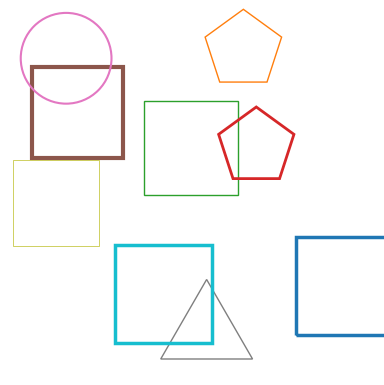[{"shape": "square", "thickness": 2.5, "radius": 0.64, "center": [0.897, 0.257]}, {"shape": "pentagon", "thickness": 1, "radius": 0.52, "center": [0.632, 0.871]}, {"shape": "square", "thickness": 1, "radius": 0.61, "center": [0.496, 0.615]}, {"shape": "pentagon", "thickness": 2, "radius": 0.51, "center": [0.666, 0.619]}, {"shape": "square", "thickness": 3, "radius": 0.59, "center": [0.201, 0.707]}, {"shape": "circle", "thickness": 1.5, "radius": 0.59, "center": [0.172, 0.849]}, {"shape": "triangle", "thickness": 1, "radius": 0.69, "center": [0.537, 0.136]}, {"shape": "square", "thickness": 0.5, "radius": 0.56, "center": [0.146, 0.472]}, {"shape": "square", "thickness": 2.5, "radius": 0.63, "center": [0.425, 0.237]}]